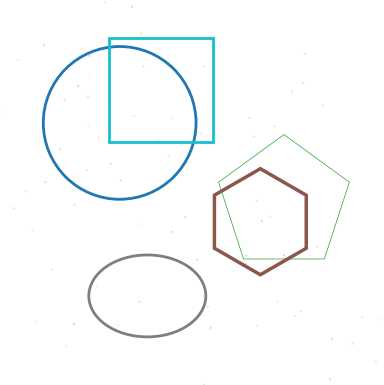[{"shape": "circle", "thickness": 2, "radius": 0.99, "center": [0.311, 0.681]}, {"shape": "pentagon", "thickness": 0.5, "radius": 0.89, "center": [0.738, 0.472]}, {"shape": "hexagon", "thickness": 2.5, "radius": 0.69, "center": [0.676, 0.424]}, {"shape": "oval", "thickness": 2, "radius": 0.76, "center": [0.383, 0.231]}, {"shape": "square", "thickness": 2, "radius": 0.67, "center": [0.419, 0.766]}]